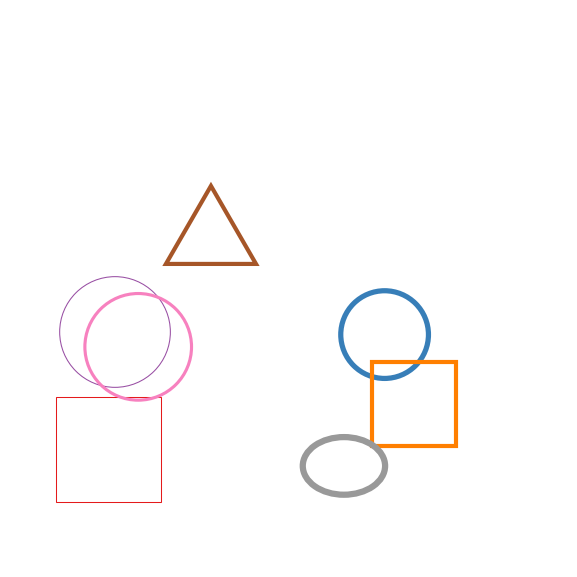[{"shape": "square", "thickness": 0.5, "radius": 0.46, "center": [0.188, 0.221]}, {"shape": "circle", "thickness": 2.5, "radius": 0.38, "center": [0.666, 0.42]}, {"shape": "circle", "thickness": 0.5, "radius": 0.48, "center": [0.199, 0.424]}, {"shape": "square", "thickness": 2, "radius": 0.36, "center": [0.717, 0.3]}, {"shape": "triangle", "thickness": 2, "radius": 0.45, "center": [0.365, 0.587]}, {"shape": "circle", "thickness": 1.5, "radius": 0.46, "center": [0.239, 0.399]}, {"shape": "oval", "thickness": 3, "radius": 0.36, "center": [0.596, 0.192]}]